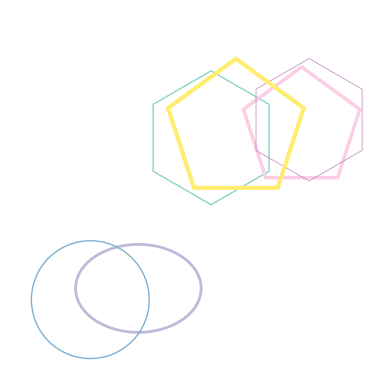[{"shape": "hexagon", "thickness": 1, "radius": 0.87, "center": [0.548, 0.642]}, {"shape": "oval", "thickness": 2, "radius": 0.82, "center": [0.359, 0.251]}, {"shape": "circle", "thickness": 1, "radius": 0.77, "center": [0.235, 0.222]}, {"shape": "pentagon", "thickness": 2.5, "radius": 0.79, "center": [0.784, 0.667]}, {"shape": "hexagon", "thickness": 0.5, "radius": 0.8, "center": [0.803, 0.689]}, {"shape": "pentagon", "thickness": 3, "radius": 0.93, "center": [0.613, 0.662]}]